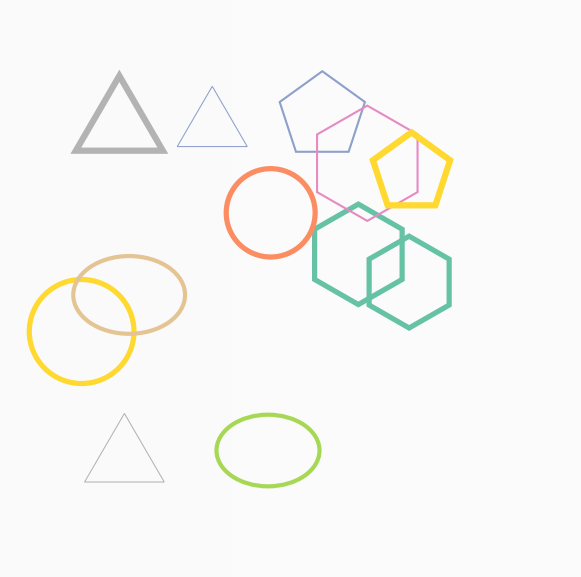[{"shape": "hexagon", "thickness": 2.5, "radius": 0.4, "center": [0.704, 0.511]}, {"shape": "hexagon", "thickness": 2.5, "radius": 0.43, "center": [0.617, 0.559]}, {"shape": "circle", "thickness": 2.5, "radius": 0.38, "center": [0.466, 0.631]}, {"shape": "triangle", "thickness": 0.5, "radius": 0.35, "center": [0.365, 0.78]}, {"shape": "pentagon", "thickness": 1, "radius": 0.39, "center": [0.554, 0.799]}, {"shape": "hexagon", "thickness": 1, "radius": 0.5, "center": [0.632, 0.716]}, {"shape": "oval", "thickness": 2, "radius": 0.44, "center": [0.461, 0.219]}, {"shape": "circle", "thickness": 2.5, "radius": 0.45, "center": [0.14, 0.425]}, {"shape": "pentagon", "thickness": 3, "radius": 0.35, "center": [0.708, 0.7]}, {"shape": "oval", "thickness": 2, "radius": 0.48, "center": [0.222, 0.488]}, {"shape": "triangle", "thickness": 0.5, "radius": 0.4, "center": [0.214, 0.204]}, {"shape": "triangle", "thickness": 3, "radius": 0.43, "center": [0.205, 0.781]}]